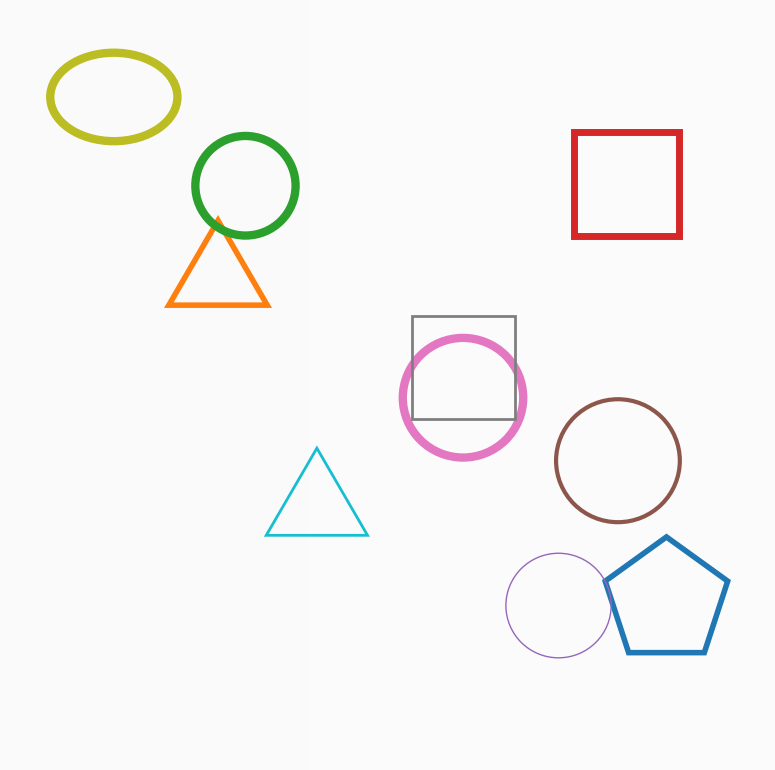[{"shape": "pentagon", "thickness": 2, "radius": 0.42, "center": [0.86, 0.22]}, {"shape": "triangle", "thickness": 2, "radius": 0.37, "center": [0.281, 0.64]}, {"shape": "circle", "thickness": 3, "radius": 0.32, "center": [0.317, 0.759]}, {"shape": "square", "thickness": 2.5, "radius": 0.34, "center": [0.809, 0.761]}, {"shape": "circle", "thickness": 0.5, "radius": 0.34, "center": [0.721, 0.214]}, {"shape": "circle", "thickness": 1.5, "radius": 0.4, "center": [0.797, 0.402]}, {"shape": "circle", "thickness": 3, "radius": 0.39, "center": [0.597, 0.483]}, {"shape": "square", "thickness": 1, "radius": 0.33, "center": [0.598, 0.523]}, {"shape": "oval", "thickness": 3, "radius": 0.41, "center": [0.147, 0.874]}, {"shape": "triangle", "thickness": 1, "radius": 0.38, "center": [0.409, 0.343]}]